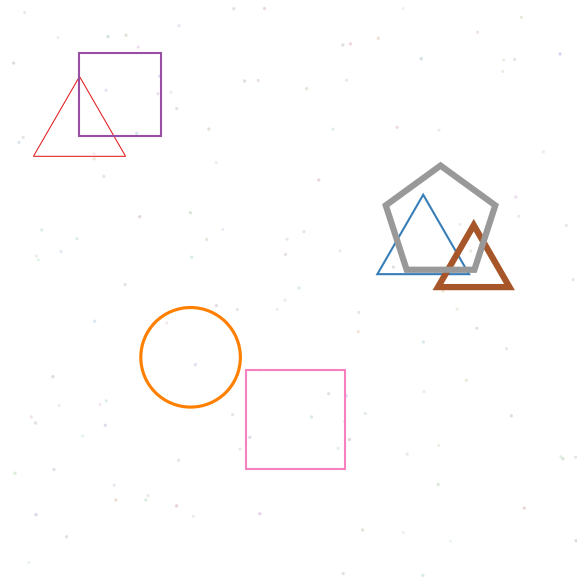[{"shape": "triangle", "thickness": 0.5, "radius": 0.46, "center": [0.138, 0.775]}, {"shape": "triangle", "thickness": 1, "radius": 0.46, "center": [0.733, 0.57]}, {"shape": "square", "thickness": 1, "radius": 0.36, "center": [0.208, 0.836]}, {"shape": "circle", "thickness": 1.5, "radius": 0.43, "center": [0.33, 0.38]}, {"shape": "triangle", "thickness": 3, "radius": 0.36, "center": [0.82, 0.538]}, {"shape": "square", "thickness": 1, "radius": 0.43, "center": [0.512, 0.272]}, {"shape": "pentagon", "thickness": 3, "radius": 0.5, "center": [0.763, 0.613]}]